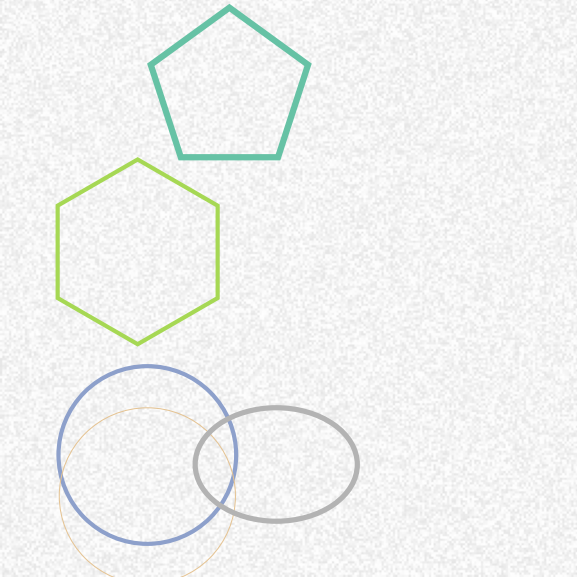[{"shape": "pentagon", "thickness": 3, "radius": 0.72, "center": [0.397, 0.843]}, {"shape": "circle", "thickness": 2, "radius": 0.77, "center": [0.255, 0.211]}, {"shape": "hexagon", "thickness": 2, "radius": 0.8, "center": [0.238, 0.563]}, {"shape": "circle", "thickness": 0.5, "radius": 0.76, "center": [0.255, 0.14]}, {"shape": "oval", "thickness": 2.5, "radius": 0.7, "center": [0.478, 0.195]}]